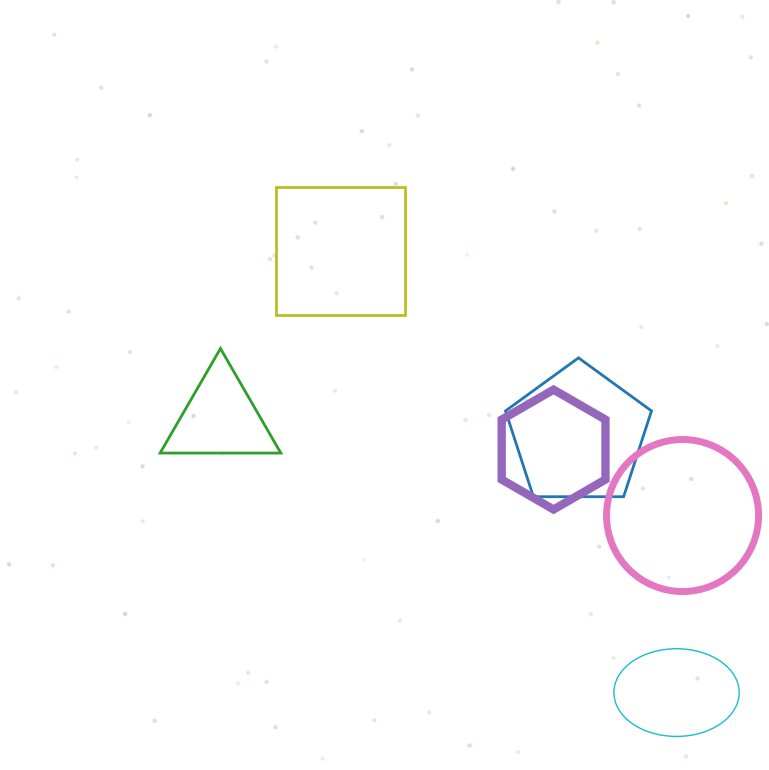[{"shape": "pentagon", "thickness": 1, "radius": 0.5, "center": [0.751, 0.436]}, {"shape": "triangle", "thickness": 1, "radius": 0.45, "center": [0.286, 0.457]}, {"shape": "hexagon", "thickness": 3, "radius": 0.39, "center": [0.719, 0.416]}, {"shape": "circle", "thickness": 2.5, "radius": 0.49, "center": [0.886, 0.33]}, {"shape": "square", "thickness": 1, "radius": 0.42, "center": [0.443, 0.674]}, {"shape": "oval", "thickness": 0.5, "radius": 0.41, "center": [0.879, 0.101]}]